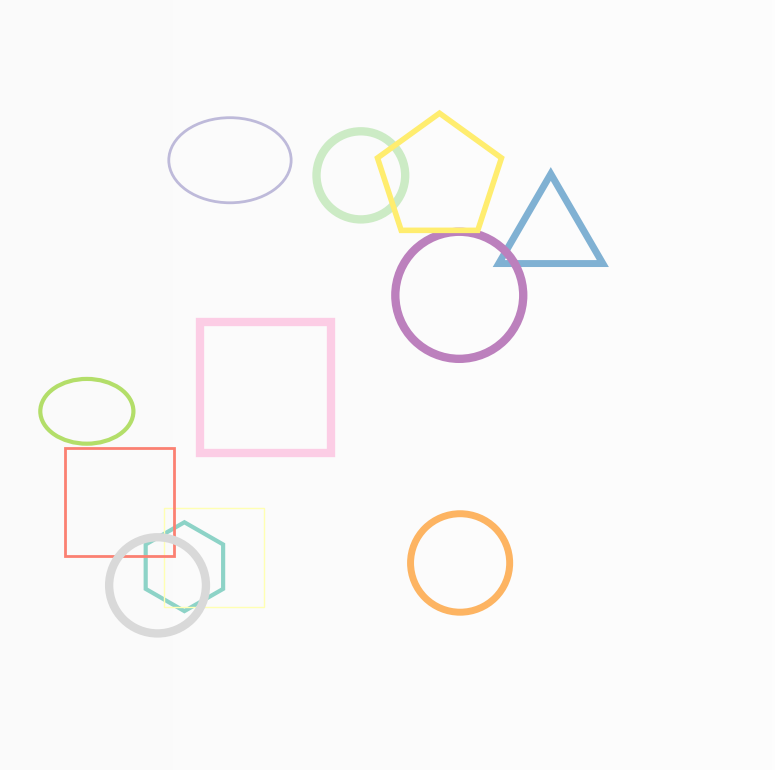[{"shape": "hexagon", "thickness": 1.5, "radius": 0.29, "center": [0.238, 0.264]}, {"shape": "square", "thickness": 0.5, "radius": 0.32, "center": [0.277, 0.276]}, {"shape": "oval", "thickness": 1, "radius": 0.39, "center": [0.297, 0.792]}, {"shape": "square", "thickness": 1, "radius": 0.35, "center": [0.154, 0.348]}, {"shape": "triangle", "thickness": 2.5, "radius": 0.39, "center": [0.711, 0.697]}, {"shape": "circle", "thickness": 2.5, "radius": 0.32, "center": [0.594, 0.269]}, {"shape": "oval", "thickness": 1.5, "radius": 0.3, "center": [0.112, 0.466]}, {"shape": "square", "thickness": 3, "radius": 0.43, "center": [0.343, 0.497]}, {"shape": "circle", "thickness": 3, "radius": 0.31, "center": [0.203, 0.24]}, {"shape": "circle", "thickness": 3, "radius": 0.41, "center": [0.593, 0.616]}, {"shape": "circle", "thickness": 3, "radius": 0.29, "center": [0.466, 0.772]}, {"shape": "pentagon", "thickness": 2, "radius": 0.42, "center": [0.567, 0.769]}]